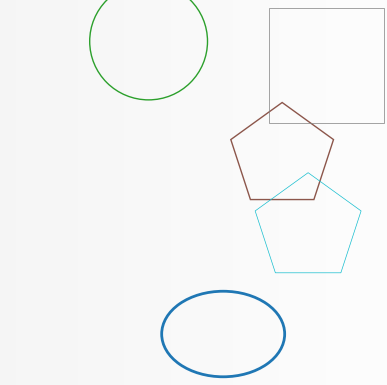[{"shape": "oval", "thickness": 2, "radius": 0.79, "center": [0.576, 0.132]}, {"shape": "circle", "thickness": 1, "radius": 0.76, "center": [0.383, 0.893]}, {"shape": "pentagon", "thickness": 1, "radius": 0.7, "center": [0.728, 0.594]}, {"shape": "square", "thickness": 0.5, "radius": 0.74, "center": [0.843, 0.83]}, {"shape": "pentagon", "thickness": 0.5, "radius": 0.72, "center": [0.795, 0.408]}]